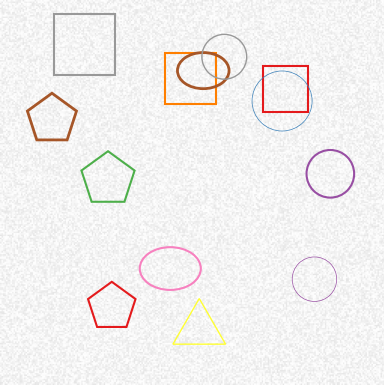[{"shape": "square", "thickness": 1.5, "radius": 0.3, "center": [0.742, 0.769]}, {"shape": "pentagon", "thickness": 1.5, "radius": 0.32, "center": [0.29, 0.203]}, {"shape": "circle", "thickness": 0.5, "radius": 0.39, "center": [0.733, 0.738]}, {"shape": "pentagon", "thickness": 1.5, "radius": 0.36, "center": [0.281, 0.535]}, {"shape": "circle", "thickness": 0.5, "radius": 0.29, "center": [0.817, 0.275]}, {"shape": "circle", "thickness": 1.5, "radius": 0.31, "center": [0.858, 0.549]}, {"shape": "square", "thickness": 1.5, "radius": 0.33, "center": [0.494, 0.795]}, {"shape": "triangle", "thickness": 1, "radius": 0.39, "center": [0.518, 0.146]}, {"shape": "oval", "thickness": 2, "radius": 0.34, "center": [0.528, 0.817]}, {"shape": "pentagon", "thickness": 2, "radius": 0.34, "center": [0.135, 0.691]}, {"shape": "oval", "thickness": 1.5, "radius": 0.4, "center": [0.442, 0.302]}, {"shape": "circle", "thickness": 1, "radius": 0.29, "center": [0.583, 0.853]}, {"shape": "square", "thickness": 1.5, "radius": 0.4, "center": [0.219, 0.884]}]